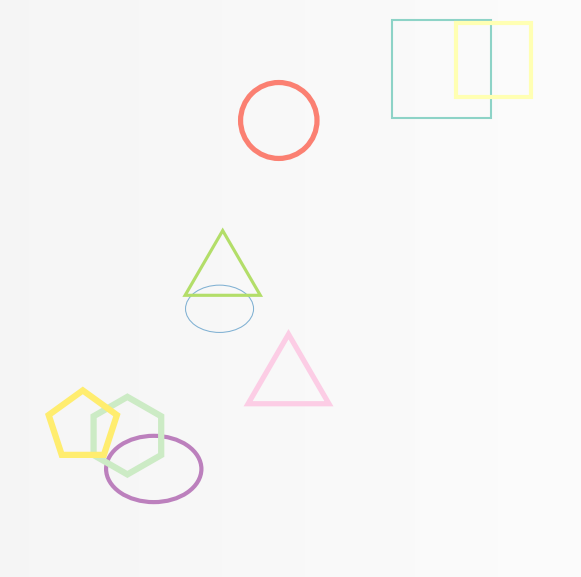[{"shape": "square", "thickness": 1, "radius": 0.42, "center": [0.76, 0.88]}, {"shape": "square", "thickness": 2, "radius": 0.32, "center": [0.848, 0.895]}, {"shape": "circle", "thickness": 2.5, "radius": 0.33, "center": [0.48, 0.791]}, {"shape": "oval", "thickness": 0.5, "radius": 0.29, "center": [0.378, 0.464]}, {"shape": "triangle", "thickness": 1.5, "radius": 0.37, "center": [0.383, 0.525]}, {"shape": "triangle", "thickness": 2.5, "radius": 0.4, "center": [0.496, 0.34]}, {"shape": "oval", "thickness": 2, "radius": 0.41, "center": [0.265, 0.187]}, {"shape": "hexagon", "thickness": 3, "radius": 0.34, "center": [0.219, 0.245]}, {"shape": "pentagon", "thickness": 3, "radius": 0.31, "center": [0.142, 0.261]}]